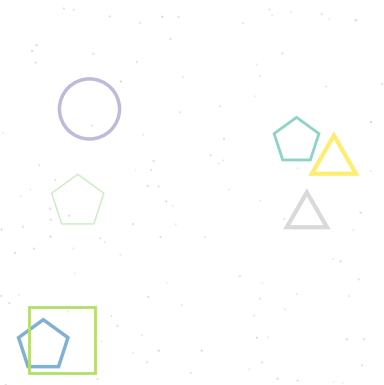[{"shape": "pentagon", "thickness": 2, "radius": 0.31, "center": [0.77, 0.634]}, {"shape": "circle", "thickness": 2.5, "radius": 0.39, "center": [0.232, 0.717]}, {"shape": "pentagon", "thickness": 2.5, "radius": 0.34, "center": [0.112, 0.102]}, {"shape": "square", "thickness": 2, "radius": 0.43, "center": [0.161, 0.118]}, {"shape": "triangle", "thickness": 3, "radius": 0.3, "center": [0.797, 0.44]}, {"shape": "pentagon", "thickness": 1, "radius": 0.36, "center": [0.202, 0.476]}, {"shape": "triangle", "thickness": 3, "radius": 0.33, "center": [0.867, 0.582]}]